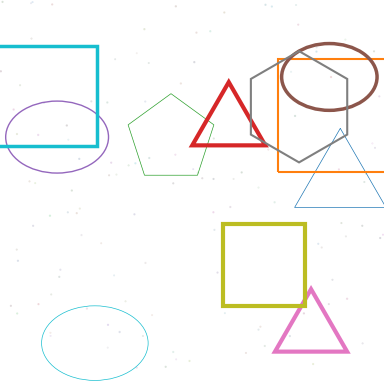[{"shape": "triangle", "thickness": 0.5, "radius": 0.69, "center": [0.884, 0.53]}, {"shape": "square", "thickness": 1.5, "radius": 0.73, "center": [0.869, 0.699]}, {"shape": "pentagon", "thickness": 0.5, "radius": 0.59, "center": [0.444, 0.64]}, {"shape": "triangle", "thickness": 3, "radius": 0.55, "center": [0.594, 0.677]}, {"shape": "oval", "thickness": 1, "radius": 0.67, "center": [0.148, 0.644]}, {"shape": "oval", "thickness": 2.5, "radius": 0.62, "center": [0.855, 0.8]}, {"shape": "triangle", "thickness": 3, "radius": 0.54, "center": [0.808, 0.141]}, {"shape": "hexagon", "thickness": 1.5, "radius": 0.72, "center": [0.777, 0.723]}, {"shape": "square", "thickness": 3, "radius": 0.53, "center": [0.686, 0.311]}, {"shape": "square", "thickness": 2.5, "radius": 0.65, "center": [0.121, 0.75]}, {"shape": "oval", "thickness": 0.5, "radius": 0.69, "center": [0.246, 0.109]}]